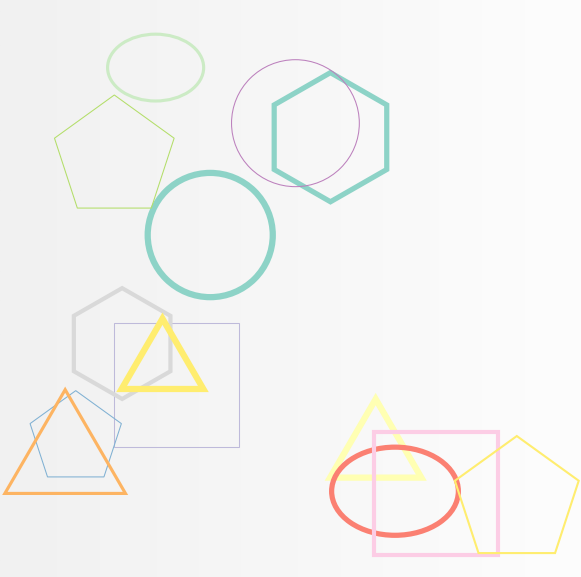[{"shape": "hexagon", "thickness": 2.5, "radius": 0.56, "center": [0.569, 0.762]}, {"shape": "circle", "thickness": 3, "radius": 0.54, "center": [0.362, 0.592]}, {"shape": "triangle", "thickness": 3, "radius": 0.45, "center": [0.646, 0.217]}, {"shape": "square", "thickness": 0.5, "radius": 0.54, "center": [0.303, 0.333]}, {"shape": "oval", "thickness": 2.5, "radius": 0.55, "center": [0.68, 0.149]}, {"shape": "pentagon", "thickness": 0.5, "radius": 0.41, "center": [0.13, 0.24]}, {"shape": "triangle", "thickness": 1.5, "radius": 0.6, "center": [0.112, 0.205]}, {"shape": "pentagon", "thickness": 0.5, "radius": 0.54, "center": [0.197, 0.726]}, {"shape": "square", "thickness": 2, "radius": 0.53, "center": [0.75, 0.144]}, {"shape": "hexagon", "thickness": 2, "radius": 0.48, "center": [0.21, 0.404]}, {"shape": "circle", "thickness": 0.5, "radius": 0.55, "center": [0.508, 0.786]}, {"shape": "oval", "thickness": 1.5, "radius": 0.41, "center": [0.268, 0.882]}, {"shape": "pentagon", "thickness": 1, "radius": 0.56, "center": [0.889, 0.132]}, {"shape": "triangle", "thickness": 3, "radius": 0.41, "center": [0.28, 0.366]}]